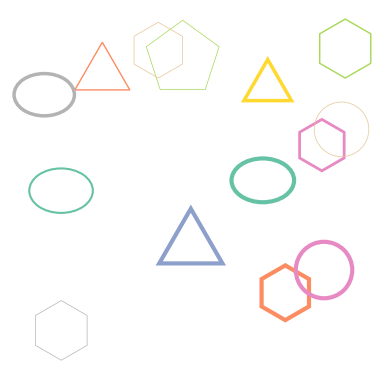[{"shape": "oval", "thickness": 1.5, "radius": 0.41, "center": [0.159, 0.505]}, {"shape": "oval", "thickness": 3, "radius": 0.41, "center": [0.683, 0.532]}, {"shape": "triangle", "thickness": 1, "radius": 0.41, "center": [0.266, 0.808]}, {"shape": "hexagon", "thickness": 3, "radius": 0.36, "center": [0.741, 0.24]}, {"shape": "triangle", "thickness": 3, "radius": 0.47, "center": [0.496, 0.363]}, {"shape": "circle", "thickness": 3, "radius": 0.37, "center": [0.842, 0.299]}, {"shape": "hexagon", "thickness": 2, "radius": 0.33, "center": [0.836, 0.623]}, {"shape": "hexagon", "thickness": 1, "radius": 0.38, "center": [0.897, 0.874]}, {"shape": "pentagon", "thickness": 0.5, "radius": 0.5, "center": [0.475, 0.848]}, {"shape": "triangle", "thickness": 2.5, "radius": 0.36, "center": [0.695, 0.774]}, {"shape": "hexagon", "thickness": 0.5, "radius": 0.36, "center": [0.411, 0.87]}, {"shape": "circle", "thickness": 0.5, "radius": 0.35, "center": [0.887, 0.664]}, {"shape": "hexagon", "thickness": 0.5, "radius": 0.39, "center": [0.159, 0.142]}, {"shape": "oval", "thickness": 2.5, "radius": 0.39, "center": [0.115, 0.754]}]